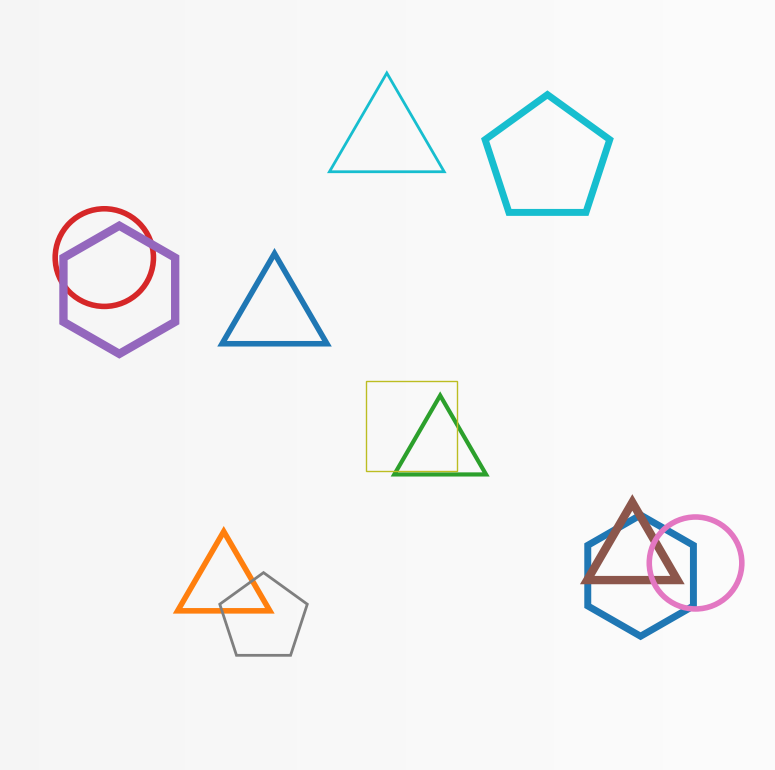[{"shape": "triangle", "thickness": 2, "radius": 0.39, "center": [0.354, 0.593]}, {"shape": "hexagon", "thickness": 2.5, "radius": 0.39, "center": [0.827, 0.252]}, {"shape": "triangle", "thickness": 2, "radius": 0.34, "center": [0.289, 0.241]}, {"shape": "triangle", "thickness": 1.5, "radius": 0.34, "center": [0.568, 0.418]}, {"shape": "circle", "thickness": 2, "radius": 0.32, "center": [0.135, 0.665]}, {"shape": "hexagon", "thickness": 3, "radius": 0.42, "center": [0.154, 0.624]}, {"shape": "triangle", "thickness": 3, "radius": 0.34, "center": [0.816, 0.28]}, {"shape": "circle", "thickness": 2, "radius": 0.3, "center": [0.897, 0.269]}, {"shape": "pentagon", "thickness": 1, "radius": 0.3, "center": [0.34, 0.197]}, {"shape": "square", "thickness": 0.5, "radius": 0.29, "center": [0.531, 0.447]}, {"shape": "triangle", "thickness": 1, "radius": 0.43, "center": [0.499, 0.82]}, {"shape": "pentagon", "thickness": 2.5, "radius": 0.42, "center": [0.706, 0.793]}]